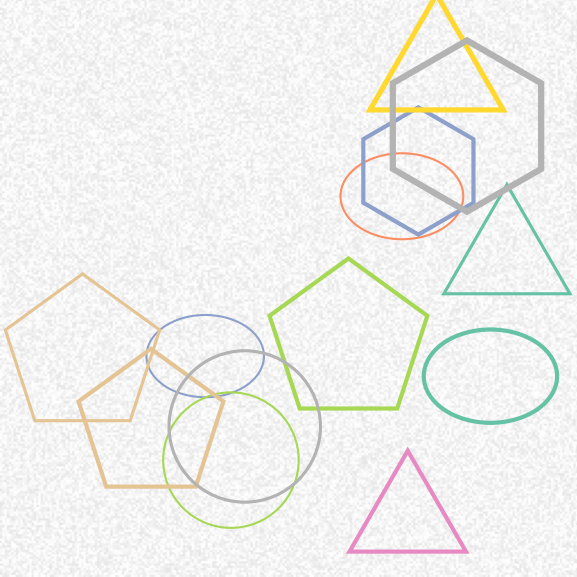[{"shape": "oval", "thickness": 2, "radius": 0.58, "center": [0.849, 0.348]}, {"shape": "triangle", "thickness": 1.5, "radius": 0.63, "center": [0.878, 0.553]}, {"shape": "oval", "thickness": 1, "radius": 0.53, "center": [0.696, 0.659]}, {"shape": "oval", "thickness": 1, "radius": 0.51, "center": [0.355, 0.383]}, {"shape": "hexagon", "thickness": 2, "radius": 0.55, "center": [0.724, 0.703]}, {"shape": "triangle", "thickness": 2, "radius": 0.58, "center": [0.706, 0.102]}, {"shape": "circle", "thickness": 1, "radius": 0.59, "center": [0.4, 0.202]}, {"shape": "pentagon", "thickness": 2, "radius": 0.72, "center": [0.603, 0.408]}, {"shape": "triangle", "thickness": 2.5, "radius": 0.67, "center": [0.756, 0.875]}, {"shape": "pentagon", "thickness": 2, "radius": 0.66, "center": [0.261, 0.263]}, {"shape": "pentagon", "thickness": 1.5, "radius": 0.7, "center": [0.143, 0.384]}, {"shape": "hexagon", "thickness": 3, "radius": 0.74, "center": [0.809, 0.781]}, {"shape": "circle", "thickness": 1.5, "radius": 0.66, "center": [0.424, 0.261]}]